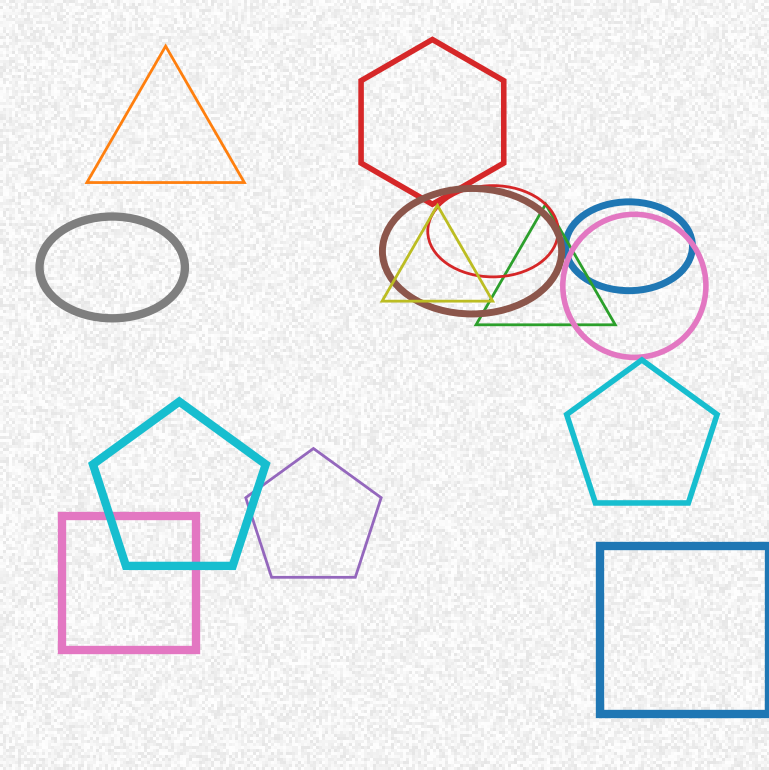[{"shape": "oval", "thickness": 2.5, "radius": 0.41, "center": [0.817, 0.68]}, {"shape": "square", "thickness": 3, "radius": 0.55, "center": [0.889, 0.182]}, {"shape": "triangle", "thickness": 1, "radius": 0.59, "center": [0.215, 0.822]}, {"shape": "triangle", "thickness": 1, "radius": 0.52, "center": [0.709, 0.63]}, {"shape": "oval", "thickness": 1, "radius": 0.42, "center": [0.64, 0.7]}, {"shape": "hexagon", "thickness": 2, "radius": 0.53, "center": [0.562, 0.842]}, {"shape": "pentagon", "thickness": 1, "radius": 0.46, "center": [0.407, 0.325]}, {"shape": "oval", "thickness": 2.5, "radius": 0.58, "center": [0.613, 0.674]}, {"shape": "square", "thickness": 3, "radius": 0.44, "center": [0.168, 0.243]}, {"shape": "circle", "thickness": 2, "radius": 0.46, "center": [0.824, 0.629]}, {"shape": "oval", "thickness": 3, "radius": 0.47, "center": [0.146, 0.653]}, {"shape": "triangle", "thickness": 1, "radius": 0.41, "center": [0.568, 0.65]}, {"shape": "pentagon", "thickness": 3, "radius": 0.59, "center": [0.233, 0.36]}, {"shape": "pentagon", "thickness": 2, "radius": 0.51, "center": [0.834, 0.43]}]